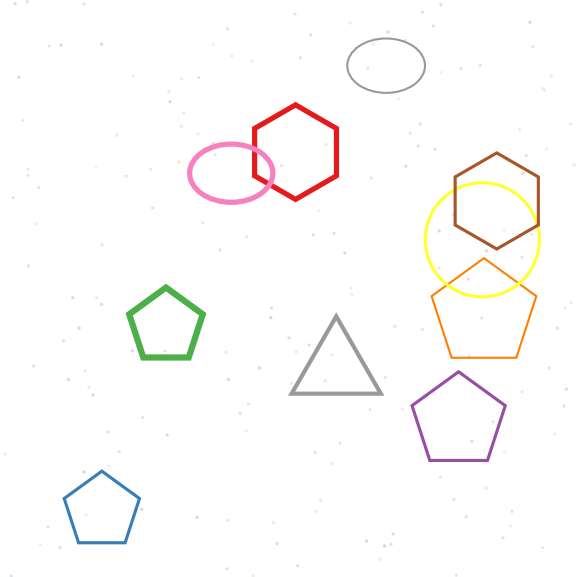[{"shape": "hexagon", "thickness": 2.5, "radius": 0.41, "center": [0.512, 0.736]}, {"shape": "pentagon", "thickness": 1.5, "radius": 0.34, "center": [0.176, 0.115]}, {"shape": "pentagon", "thickness": 3, "radius": 0.33, "center": [0.287, 0.434]}, {"shape": "pentagon", "thickness": 1.5, "radius": 0.42, "center": [0.794, 0.27]}, {"shape": "pentagon", "thickness": 1, "radius": 0.48, "center": [0.838, 0.457]}, {"shape": "circle", "thickness": 1.5, "radius": 0.49, "center": [0.835, 0.584]}, {"shape": "hexagon", "thickness": 1.5, "radius": 0.42, "center": [0.86, 0.651]}, {"shape": "oval", "thickness": 2.5, "radius": 0.36, "center": [0.4, 0.699]}, {"shape": "triangle", "thickness": 2, "radius": 0.45, "center": [0.582, 0.362]}, {"shape": "oval", "thickness": 1, "radius": 0.34, "center": [0.669, 0.885]}]